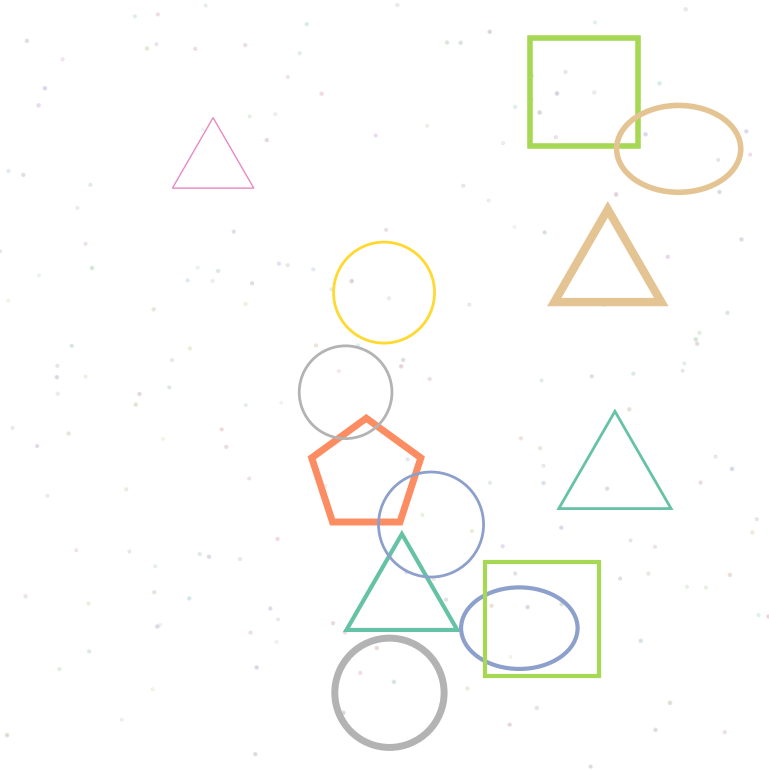[{"shape": "triangle", "thickness": 1, "radius": 0.42, "center": [0.799, 0.382]}, {"shape": "triangle", "thickness": 1.5, "radius": 0.42, "center": [0.522, 0.223]}, {"shape": "pentagon", "thickness": 2.5, "radius": 0.37, "center": [0.476, 0.382]}, {"shape": "oval", "thickness": 1.5, "radius": 0.38, "center": [0.674, 0.184]}, {"shape": "circle", "thickness": 1, "radius": 0.34, "center": [0.56, 0.319]}, {"shape": "triangle", "thickness": 0.5, "radius": 0.3, "center": [0.277, 0.786]}, {"shape": "square", "thickness": 2, "radius": 0.35, "center": [0.759, 0.88]}, {"shape": "square", "thickness": 1.5, "radius": 0.37, "center": [0.704, 0.197]}, {"shape": "circle", "thickness": 1, "radius": 0.33, "center": [0.499, 0.62]}, {"shape": "triangle", "thickness": 3, "radius": 0.4, "center": [0.789, 0.648]}, {"shape": "oval", "thickness": 2, "radius": 0.4, "center": [0.881, 0.807]}, {"shape": "circle", "thickness": 1, "radius": 0.3, "center": [0.449, 0.491]}, {"shape": "circle", "thickness": 2.5, "radius": 0.35, "center": [0.506, 0.1]}]